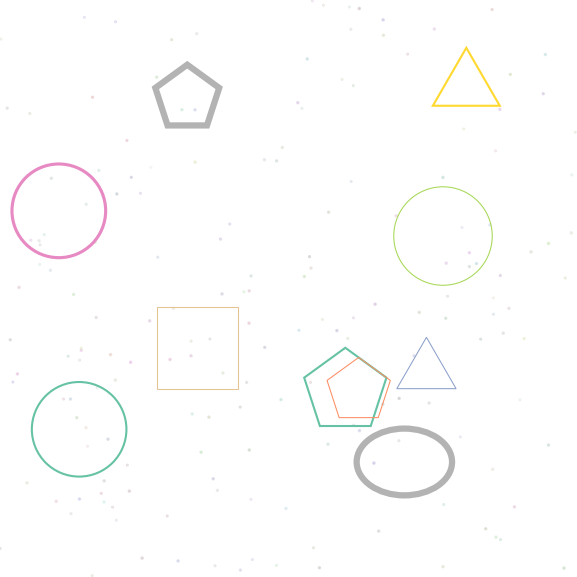[{"shape": "circle", "thickness": 1, "radius": 0.41, "center": [0.137, 0.256]}, {"shape": "pentagon", "thickness": 1, "radius": 0.37, "center": [0.598, 0.322]}, {"shape": "pentagon", "thickness": 0.5, "radius": 0.29, "center": [0.621, 0.323]}, {"shape": "triangle", "thickness": 0.5, "radius": 0.3, "center": [0.738, 0.356]}, {"shape": "circle", "thickness": 1.5, "radius": 0.41, "center": [0.102, 0.634]}, {"shape": "circle", "thickness": 0.5, "radius": 0.43, "center": [0.767, 0.59]}, {"shape": "triangle", "thickness": 1, "radius": 0.33, "center": [0.807, 0.849]}, {"shape": "square", "thickness": 0.5, "radius": 0.35, "center": [0.342, 0.396]}, {"shape": "pentagon", "thickness": 3, "radius": 0.29, "center": [0.324, 0.829]}, {"shape": "oval", "thickness": 3, "radius": 0.41, "center": [0.7, 0.199]}]